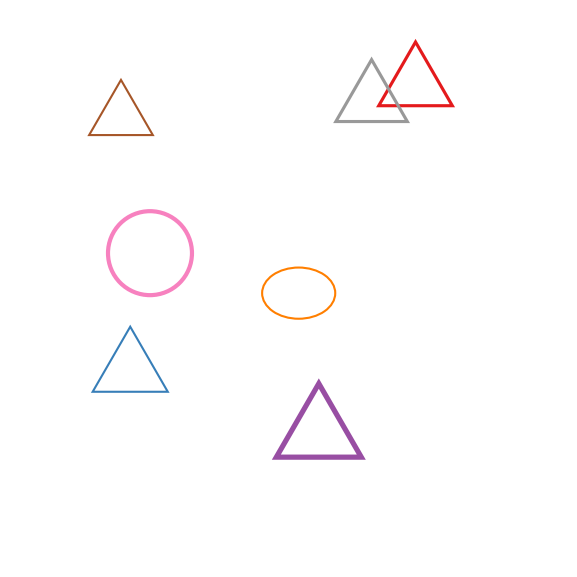[{"shape": "triangle", "thickness": 1.5, "radius": 0.37, "center": [0.72, 0.853]}, {"shape": "triangle", "thickness": 1, "radius": 0.38, "center": [0.226, 0.358]}, {"shape": "triangle", "thickness": 2.5, "radius": 0.42, "center": [0.552, 0.25]}, {"shape": "oval", "thickness": 1, "radius": 0.32, "center": [0.517, 0.492]}, {"shape": "triangle", "thickness": 1, "radius": 0.32, "center": [0.209, 0.797]}, {"shape": "circle", "thickness": 2, "radius": 0.36, "center": [0.26, 0.561]}, {"shape": "triangle", "thickness": 1.5, "radius": 0.36, "center": [0.643, 0.824]}]